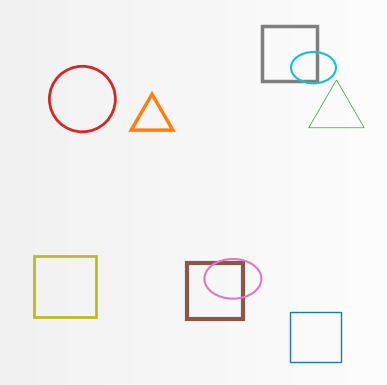[{"shape": "square", "thickness": 1, "radius": 0.33, "center": [0.815, 0.125]}, {"shape": "triangle", "thickness": 2.5, "radius": 0.31, "center": [0.392, 0.693]}, {"shape": "triangle", "thickness": 0.5, "radius": 0.41, "center": [0.868, 0.71]}, {"shape": "circle", "thickness": 2, "radius": 0.43, "center": [0.213, 0.743]}, {"shape": "square", "thickness": 3, "radius": 0.36, "center": [0.555, 0.245]}, {"shape": "oval", "thickness": 1.5, "radius": 0.37, "center": [0.601, 0.276]}, {"shape": "square", "thickness": 2.5, "radius": 0.36, "center": [0.747, 0.861]}, {"shape": "square", "thickness": 2, "radius": 0.4, "center": [0.168, 0.256]}, {"shape": "oval", "thickness": 1.5, "radius": 0.29, "center": [0.809, 0.824]}]